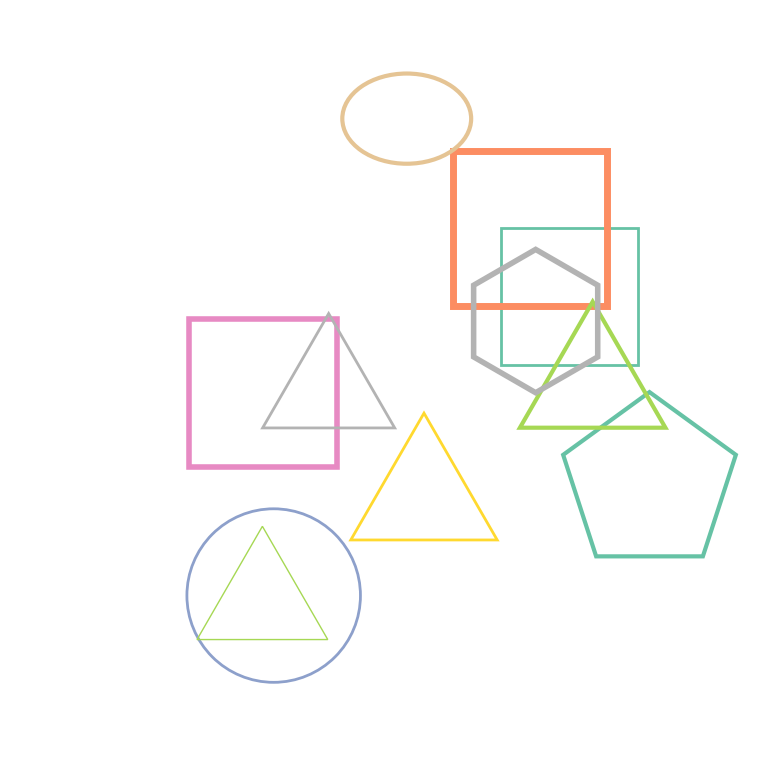[{"shape": "pentagon", "thickness": 1.5, "radius": 0.59, "center": [0.844, 0.373]}, {"shape": "square", "thickness": 1, "radius": 0.44, "center": [0.74, 0.615]}, {"shape": "square", "thickness": 2.5, "radius": 0.5, "center": [0.688, 0.703]}, {"shape": "circle", "thickness": 1, "radius": 0.56, "center": [0.355, 0.227]}, {"shape": "square", "thickness": 2, "radius": 0.48, "center": [0.342, 0.49]}, {"shape": "triangle", "thickness": 0.5, "radius": 0.49, "center": [0.341, 0.218]}, {"shape": "triangle", "thickness": 1.5, "radius": 0.55, "center": [0.77, 0.499]}, {"shape": "triangle", "thickness": 1, "radius": 0.55, "center": [0.551, 0.354]}, {"shape": "oval", "thickness": 1.5, "radius": 0.42, "center": [0.528, 0.846]}, {"shape": "hexagon", "thickness": 2, "radius": 0.47, "center": [0.696, 0.583]}, {"shape": "triangle", "thickness": 1, "radius": 0.5, "center": [0.427, 0.494]}]